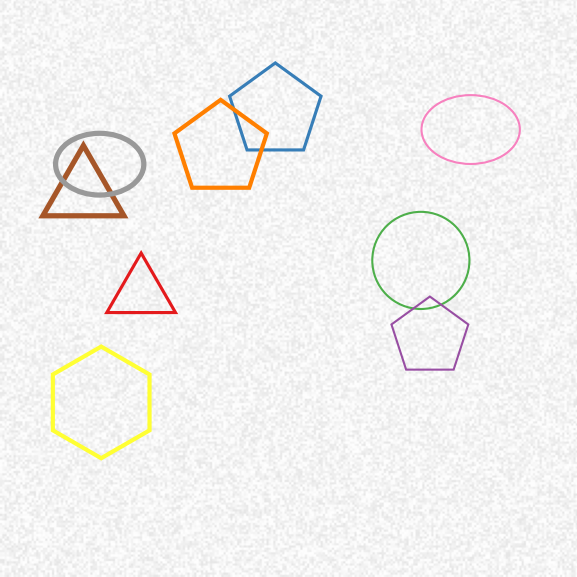[{"shape": "triangle", "thickness": 1.5, "radius": 0.34, "center": [0.244, 0.492]}, {"shape": "pentagon", "thickness": 1.5, "radius": 0.42, "center": [0.477, 0.807]}, {"shape": "circle", "thickness": 1, "radius": 0.42, "center": [0.729, 0.548]}, {"shape": "pentagon", "thickness": 1, "radius": 0.35, "center": [0.744, 0.416]}, {"shape": "pentagon", "thickness": 2, "radius": 0.42, "center": [0.382, 0.742]}, {"shape": "hexagon", "thickness": 2, "radius": 0.48, "center": [0.175, 0.302]}, {"shape": "triangle", "thickness": 2.5, "radius": 0.41, "center": [0.144, 0.666]}, {"shape": "oval", "thickness": 1, "radius": 0.43, "center": [0.815, 0.775]}, {"shape": "oval", "thickness": 2.5, "radius": 0.38, "center": [0.173, 0.715]}]